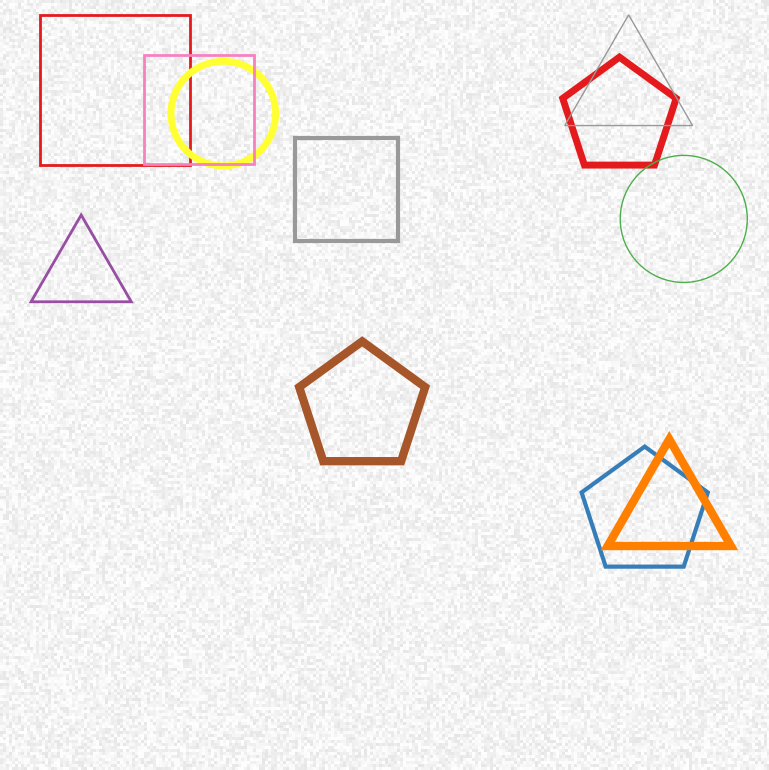[{"shape": "square", "thickness": 1, "radius": 0.49, "center": [0.149, 0.884]}, {"shape": "pentagon", "thickness": 2.5, "radius": 0.39, "center": [0.805, 0.848]}, {"shape": "pentagon", "thickness": 1.5, "radius": 0.43, "center": [0.837, 0.334]}, {"shape": "circle", "thickness": 0.5, "radius": 0.41, "center": [0.888, 0.716]}, {"shape": "triangle", "thickness": 1, "radius": 0.38, "center": [0.105, 0.646]}, {"shape": "triangle", "thickness": 3, "radius": 0.46, "center": [0.869, 0.337]}, {"shape": "circle", "thickness": 2.5, "radius": 0.34, "center": [0.29, 0.853]}, {"shape": "pentagon", "thickness": 3, "radius": 0.43, "center": [0.47, 0.471]}, {"shape": "square", "thickness": 1, "radius": 0.35, "center": [0.258, 0.858]}, {"shape": "triangle", "thickness": 0.5, "radius": 0.48, "center": [0.816, 0.885]}, {"shape": "square", "thickness": 1.5, "radius": 0.33, "center": [0.45, 0.754]}]